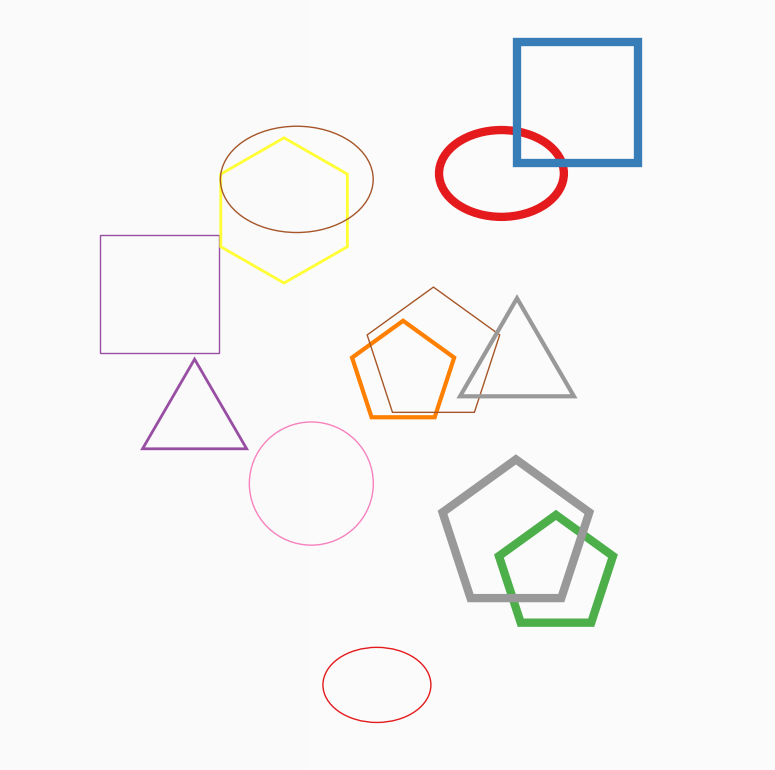[{"shape": "oval", "thickness": 3, "radius": 0.4, "center": [0.647, 0.775]}, {"shape": "oval", "thickness": 0.5, "radius": 0.35, "center": [0.486, 0.111]}, {"shape": "square", "thickness": 3, "radius": 0.39, "center": [0.745, 0.867]}, {"shape": "pentagon", "thickness": 3, "radius": 0.39, "center": [0.717, 0.254]}, {"shape": "square", "thickness": 0.5, "radius": 0.38, "center": [0.205, 0.618]}, {"shape": "triangle", "thickness": 1, "radius": 0.39, "center": [0.251, 0.456]}, {"shape": "pentagon", "thickness": 1.5, "radius": 0.35, "center": [0.52, 0.514]}, {"shape": "hexagon", "thickness": 1, "radius": 0.47, "center": [0.367, 0.727]}, {"shape": "pentagon", "thickness": 0.5, "radius": 0.45, "center": [0.559, 0.537]}, {"shape": "oval", "thickness": 0.5, "radius": 0.49, "center": [0.383, 0.767]}, {"shape": "circle", "thickness": 0.5, "radius": 0.4, "center": [0.402, 0.372]}, {"shape": "triangle", "thickness": 1.5, "radius": 0.42, "center": [0.667, 0.528]}, {"shape": "pentagon", "thickness": 3, "radius": 0.5, "center": [0.666, 0.304]}]